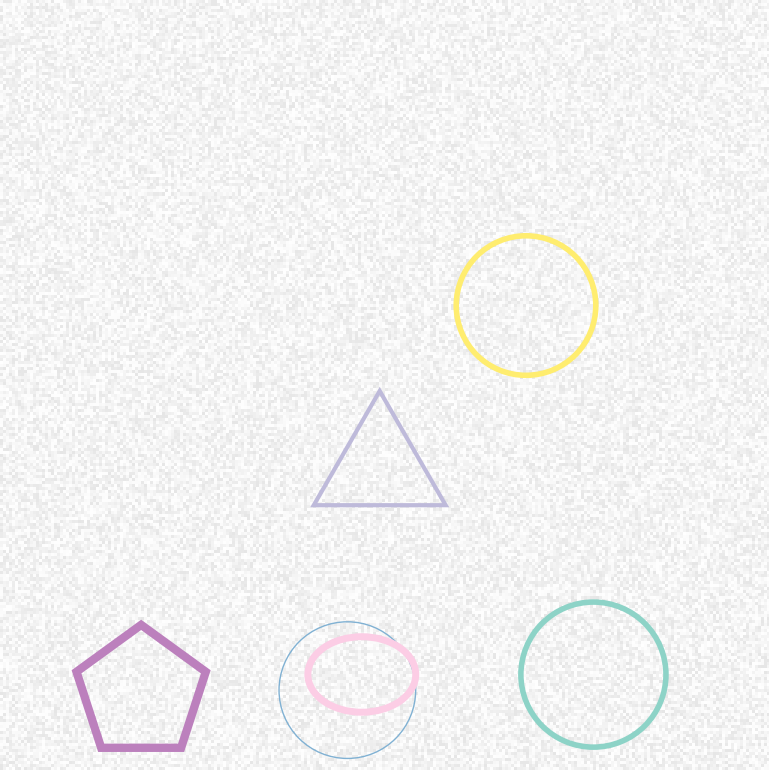[{"shape": "circle", "thickness": 2, "radius": 0.47, "center": [0.771, 0.124]}, {"shape": "triangle", "thickness": 1.5, "radius": 0.49, "center": [0.493, 0.393]}, {"shape": "circle", "thickness": 0.5, "radius": 0.44, "center": [0.451, 0.104]}, {"shape": "oval", "thickness": 2.5, "radius": 0.35, "center": [0.47, 0.124]}, {"shape": "pentagon", "thickness": 3, "radius": 0.44, "center": [0.183, 0.1]}, {"shape": "circle", "thickness": 2, "radius": 0.45, "center": [0.683, 0.603]}]